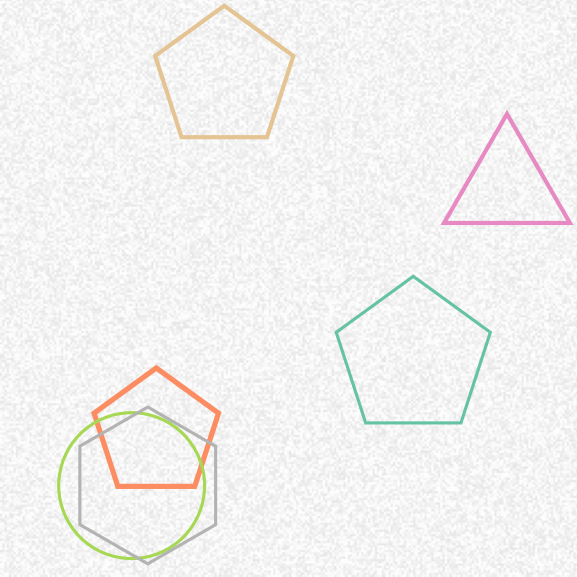[{"shape": "pentagon", "thickness": 1.5, "radius": 0.7, "center": [0.716, 0.38]}, {"shape": "pentagon", "thickness": 2.5, "radius": 0.57, "center": [0.271, 0.249]}, {"shape": "triangle", "thickness": 2, "radius": 0.63, "center": [0.878, 0.676]}, {"shape": "circle", "thickness": 1.5, "radius": 0.63, "center": [0.228, 0.158]}, {"shape": "pentagon", "thickness": 2, "radius": 0.63, "center": [0.388, 0.863]}, {"shape": "hexagon", "thickness": 1.5, "radius": 0.68, "center": [0.256, 0.159]}]